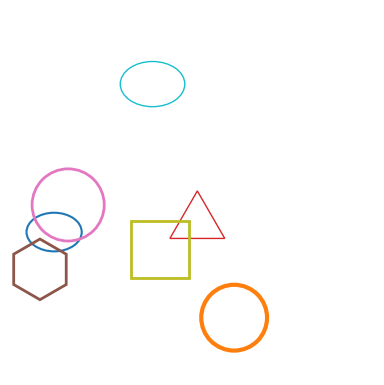[{"shape": "oval", "thickness": 1.5, "radius": 0.36, "center": [0.141, 0.397]}, {"shape": "circle", "thickness": 3, "radius": 0.43, "center": [0.608, 0.175]}, {"shape": "triangle", "thickness": 1, "radius": 0.41, "center": [0.513, 0.422]}, {"shape": "hexagon", "thickness": 2, "radius": 0.39, "center": [0.104, 0.3]}, {"shape": "circle", "thickness": 2, "radius": 0.47, "center": [0.177, 0.468]}, {"shape": "square", "thickness": 2, "radius": 0.37, "center": [0.415, 0.352]}, {"shape": "oval", "thickness": 1, "radius": 0.42, "center": [0.396, 0.782]}]